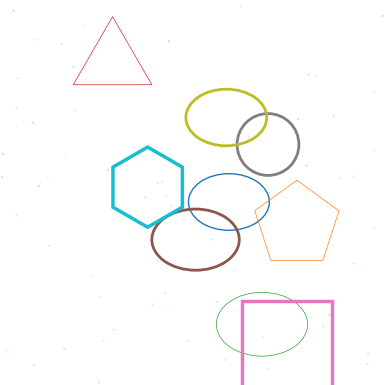[{"shape": "oval", "thickness": 1, "radius": 0.53, "center": [0.595, 0.475]}, {"shape": "pentagon", "thickness": 0.5, "radius": 0.58, "center": [0.771, 0.417]}, {"shape": "oval", "thickness": 0.5, "radius": 0.59, "center": [0.68, 0.158]}, {"shape": "triangle", "thickness": 0.5, "radius": 0.59, "center": [0.292, 0.839]}, {"shape": "oval", "thickness": 2, "radius": 0.57, "center": [0.508, 0.378]}, {"shape": "square", "thickness": 2.5, "radius": 0.58, "center": [0.745, 0.1]}, {"shape": "circle", "thickness": 2, "radius": 0.4, "center": [0.696, 0.625]}, {"shape": "oval", "thickness": 2, "radius": 0.53, "center": [0.588, 0.695]}, {"shape": "hexagon", "thickness": 2.5, "radius": 0.52, "center": [0.384, 0.514]}]